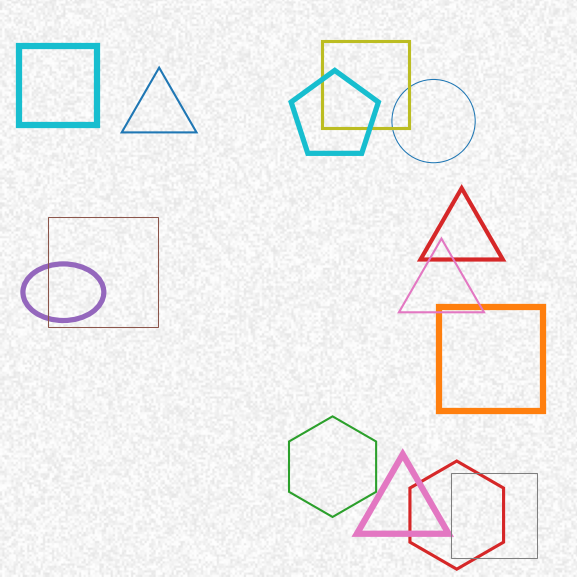[{"shape": "circle", "thickness": 0.5, "radius": 0.36, "center": [0.751, 0.789]}, {"shape": "triangle", "thickness": 1, "radius": 0.37, "center": [0.276, 0.807]}, {"shape": "square", "thickness": 3, "radius": 0.45, "center": [0.85, 0.378]}, {"shape": "hexagon", "thickness": 1, "radius": 0.44, "center": [0.576, 0.191]}, {"shape": "hexagon", "thickness": 1.5, "radius": 0.47, "center": [0.791, 0.107]}, {"shape": "triangle", "thickness": 2, "radius": 0.41, "center": [0.799, 0.591]}, {"shape": "oval", "thickness": 2.5, "radius": 0.35, "center": [0.11, 0.493]}, {"shape": "square", "thickness": 0.5, "radius": 0.48, "center": [0.178, 0.528]}, {"shape": "triangle", "thickness": 3, "radius": 0.46, "center": [0.697, 0.121]}, {"shape": "triangle", "thickness": 1, "radius": 0.43, "center": [0.764, 0.501]}, {"shape": "square", "thickness": 0.5, "radius": 0.37, "center": [0.856, 0.106]}, {"shape": "square", "thickness": 1.5, "radius": 0.38, "center": [0.632, 0.853]}, {"shape": "pentagon", "thickness": 2.5, "radius": 0.4, "center": [0.58, 0.798]}, {"shape": "square", "thickness": 3, "radius": 0.34, "center": [0.101, 0.851]}]